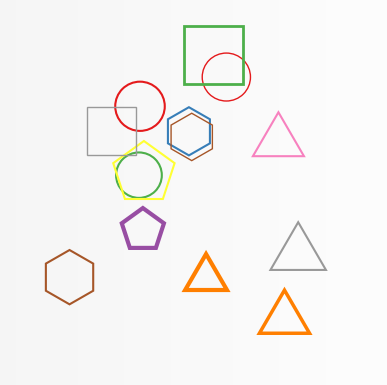[{"shape": "circle", "thickness": 1.5, "radius": 0.32, "center": [0.361, 0.724]}, {"shape": "circle", "thickness": 1, "radius": 0.31, "center": [0.584, 0.8]}, {"shape": "hexagon", "thickness": 1.5, "radius": 0.31, "center": [0.488, 0.659]}, {"shape": "circle", "thickness": 1.5, "radius": 0.3, "center": [0.359, 0.545]}, {"shape": "square", "thickness": 2, "radius": 0.38, "center": [0.551, 0.857]}, {"shape": "pentagon", "thickness": 3, "radius": 0.29, "center": [0.369, 0.402]}, {"shape": "triangle", "thickness": 3, "radius": 0.31, "center": [0.532, 0.278]}, {"shape": "triangle", "thickness": 2.5, "radius": 0.37, "center": [0.734, 0.172]}, {"shape": "pentagon", "thickness": 1.5, "radius": 0.42, "center": [0.371, 0.55]}, {"shape": "hexagon", "thickness": 1, "radius": 0.31, "center": [0.495, 0.644]}, {"shape": "hexagon", "thickness": 1.5, "radius": 0.35, "center": [0.179, 0.28]}, {"shape": "triangle", "thickness": 1.5, "radius": 0.38, "center": [0.719, 0.632]}, {"shape": "triangle", "thickness": 1.5, "radius": 0.41, "center": [0.77, 0.34]}, {"shape": "square", "thickness": 1, "radius": 0.31, "center": [0.288, 0.659]}]